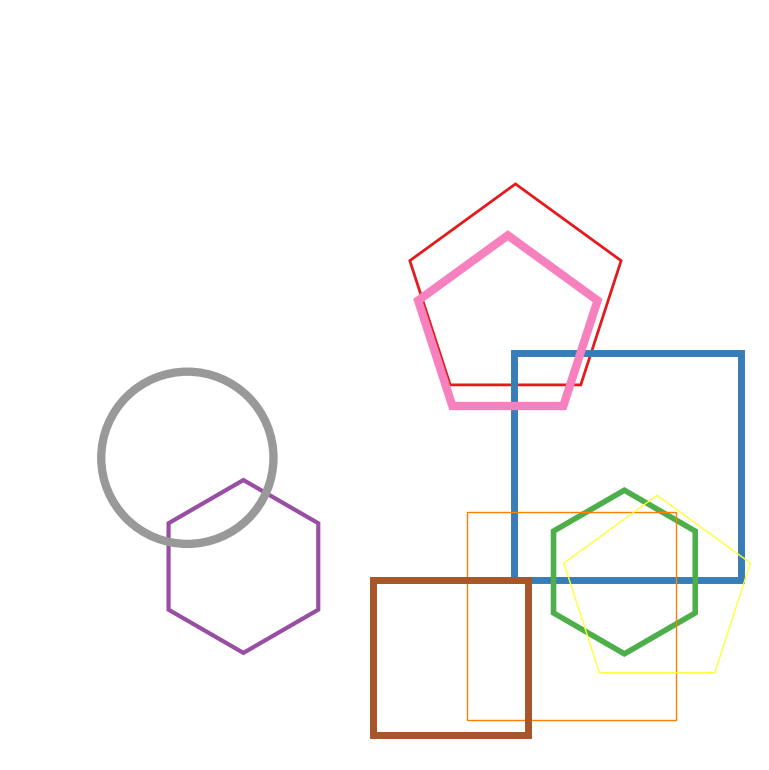[{"shape": "pentagon", "thickness": 1, "radius": 0.72, "center": [0.669, 0.617]}, {"shape": "square", "thickness": 2.5, "radius": 0.74, "center": [0.815, 0.394]}, {"shape": "hexagon", "thickness": 2, "radius": 0.53, "center": [0.811, 0.257]}, {"shape": "hexagon", "thickness": 1.5, "radius": 0.56, "center": [0.316, 0.264]}, {"shape": "square", "thickness": 0.5, "radius": 0.68, "center": [0.742, 0.2]}, {"shape": "pentagon", "thickness": 0.5, "radius": 0.64, "center": [0.853, 0.229]}, {"shape": "square", "thickness": 2.5, "radius": 0.5, "center": [0.585, 0.146]}, {"shape": "pentagon", "thickness": 3, "radius": 0.61, "center": [0.66, 0.572]}, {"shape": "circle", "thickness": 3, "radius": 0.56, "center": [0.243, 0.405]}]